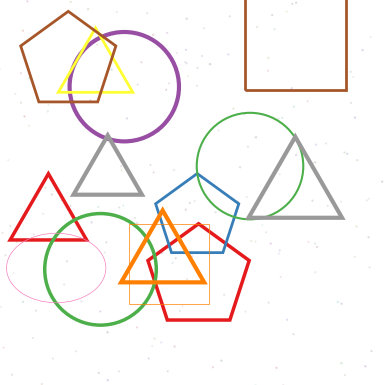[{"shape": "pentagon", "thickness": 2.5, "radius": 0.69, "center": [0.516, 0.281]}, {"shape": "triangle", "thickness": 2.5, "radius": 0.57, "center": [0.126, 0.434]}, {"shape": "pentagon", "thickness": 2, "radius": 0.57, "center": [0.512, 0.436]}, {"shape": "circle", "thickness": 1.5, "radius": 0.69, "center": [0.649, 0.569]}, {"shape": "circle", "thickness": 2.5, "radius": 0.72, "center": [0.261, 0.3]}, {"shape": "circle", "thickness": 3, "radius": 0.71, "center": [0.323, 0.775]}, {"shape": "triangle", "thickness": 3, "radius": 0.62, "center": [0.422, 0.329]}, {"shape": "square", "thickness": 0.5, "radius": 0.52, "center": [0.44, 0.314]}, {"shape": "triangle", "thickness": 2, "radius": 0.56, "center": [0.248, 0.816]}, {"shape": "square", "thickness": 2, "radius": 0.66, "center": [0.768, 0.897]}, {"shape": "pentagon", "thickness": 2, "radius": 0.65, "center": [0.177, 0.84]}, {"shape": "oval", "thickness": 0.5, "radius": 0.64, "center": [0.146, 0.304]}, {"shape": "triangle", "thickness": 3, "radius": 0.51, "center": [0.28, 0.546]}, {"shape": "triangle", "thickness": 3, "radius": 0.7, "center": [0.767, 0.504]}]